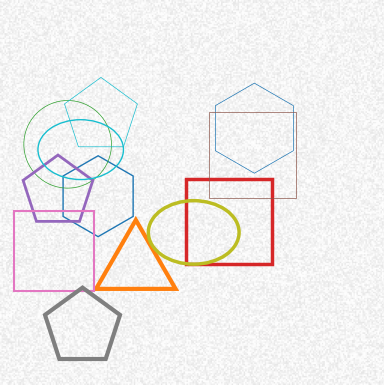[{"shape": "hexagon", "thickness": 0.5, "radius": 0.58, "center": [0.661, 0.667]}, {"shape": "hexagon", "thickness": 1, "radius": 0.53, "center": [0.255, 0.49]}, {"shape": "triangle", "thickness": 3, "radius": 0.6, "center": [0.353, 0.309]}, {"shape": "circle", "thickness": 0.5, "radius": 0.57, "center": [0.176, 0.625]}, {"shape": "square", "thickness": 2.5, "radius": 0.56, "center": [0.594, 0.425]}, {"shape": "pentagon", "thickness": 2, "radius": 0.48, "center": [0.151, 0.502]}, {"shape": "square", "thickness": 0.5, "radius": 0.56, "center": [0.656, 0.597]}, {"shape": "square", "thickness": 1.5, "radius": 0.52, "center": [0.141, 0.347]}, {"shape": "pentagon", "thickness": 3, "radius": 0.51, "center": [0.214, 0.15]}, {"shape": "oval", "thickness": 2.5, "radius": 0.59, "center": [0.503, 0.396]}, {"shape": "oval", "thickness": 1, "radius": 0.56, "center": [0.21, 0.611]}, {"shape": "pentagon", "thickness": 0.5, "radius": 0.5, "center": [0.262, 0.699]}]